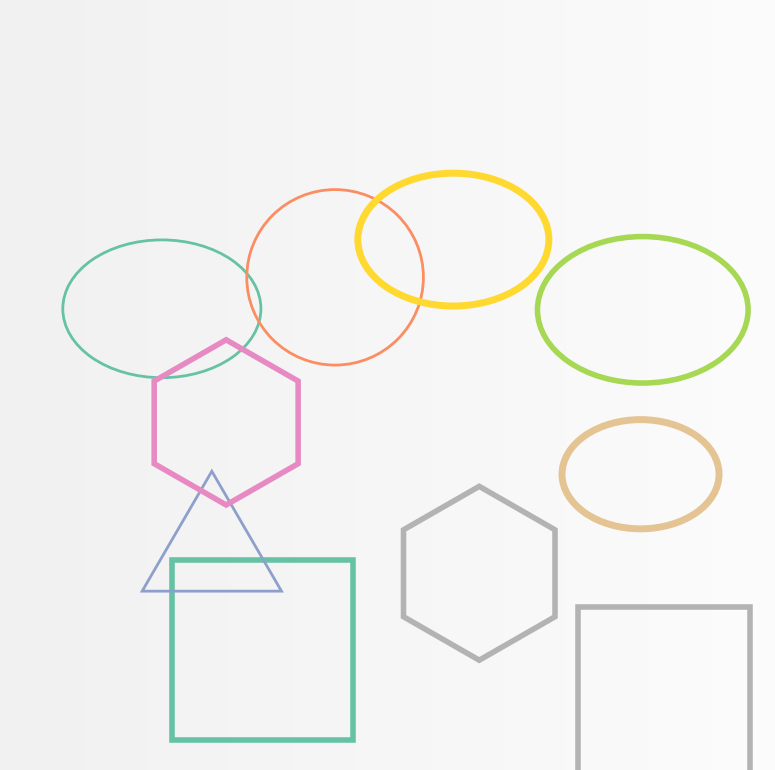[{"shape": "square", "thickness": 2, "radius": 0.58, "center": [0.339, 0.156]}, {"shape": "oval", "thickness": 1, "radius": 0.64, "center": [0.209, 0.599]}, {"shape": "circle", "thickness": 1, "radius": 0.57, "center": [0.432, 0.64]}, {"shape": "triangle", "thickness": 1, "radius": 0.52, "center": [0.273, 0.284]}, {"shape": "hexagon", "thickness": 2, "radius": 0.54, "center": [0.292, 0.451]}, {"shape": "oval", "thickness": 2, "radius": 0.68, "center": [0.829, 0.598]}, {"shape": "oval", "thickness": 2.5, "radius": 0.62, "center": [0.585, 0.689]}, {"shape": "oval", "thickness": 2.5, "radius": 0.51, "center": [0.826, 0.384]}, {"shape": "square", "thickness": 2, "radius": 0.55, "center": [0.857, 0.1]}, {"shape": "hexagon", "thickness": 2, "radius": 0.56, "center": [0.618, 0.255]}]